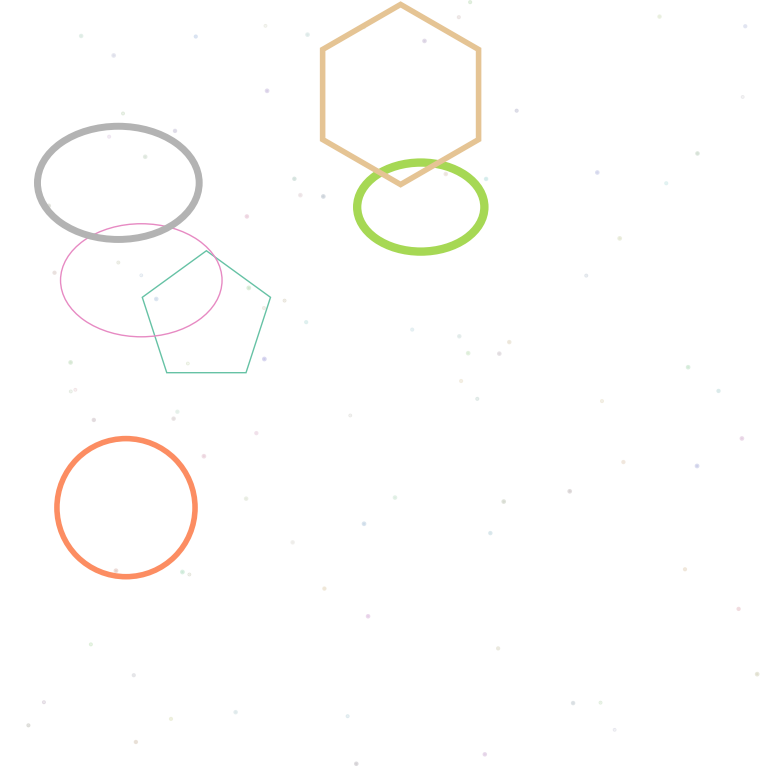[{"shape": "pentagon", "thickness": 0.5, "radius": 0.44, "center": [0.268, 0.587]}, {"shape": "circle", "thickness": 2, "radius": 0.45, "center": [0.164, 0.341]}, {"shape": "oval", "thickness": 0.5, "radius": 0.52, "center": [0.183, 0.636]}, {"shape": "oval", "thickness": 3, "radius": 0.41, "center": [0.546, 0.731]}, {"shape": "hexagon", "thickness": 2, "radius": 0.58, "center": [0.52, 0.877]}, {"shape": "oval", "thickness": 2.5, "radius": 0.53, "center": [0.154, 0.763]}]